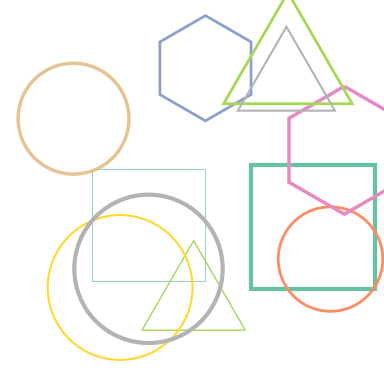[{"shape": "square", "thickness": 3, "radius": 0.8, "center": [0.814, 0.41]}, {"shape": "square", "thickness": 0.5, "radius": 0.73, "center": [0.386, 0.417]}, {"shape": "circle", "thickness": 2, "radius": 0.68, "center": [0.858, 0.327]}, {"shape": "hexagon", "thickness": 2, "radius": 0.68, "center": [0.534, 0.823]}, {"shape": "hexagon", "thickness": 2.5, "radius": 0.83, "center": [0.894, 0.61]}, {"shape": "triangle", "thickness": 1, "radius": 0.78, "center": [0.503, 0.22]}, {"shape": "triangle", "thickness": 2, "radius": 0.96, "center": [0.748, 0.827]}, {"shape": "circle", "thickness": 1.5, "radius": 0.94, "center": [0.312, 0.253]}, {"shape": "circle", "thickness": 2.5, "radius": 0.72, "center": [0.191, 0.692]}, {"shape": "circle", "thickness": 3, "radius": 0.96, "center": [0.386, 0.302]}, {"shape": "triangle", "thickness": 1.5, "radius": 0.73, "center": [0.744, 0.785]}]